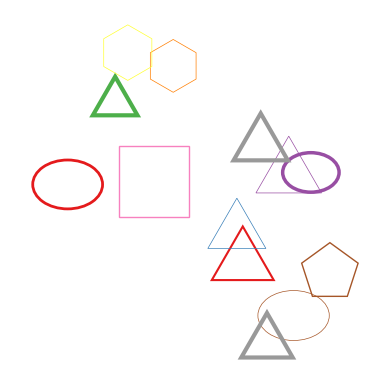[{"shape": "triangle", "thickness": 1.5, "radius": 0.46, "center": [0.631, 0.319]}, {"shape": "oval", "thickness": 2, "radius": 0.45, "center": [0.176, 0.521]}, {"shape": "triangle", "thickness": 0.5, "radius": 0.44, "center": [0.615, 0.398]}, {"shape": "triangle", "thickness": 3, "radius": 0.33, "center": [0.299, 0.734]}, {"shape": "oval", "thickness": 2.5, "radius": 0.37, "center": [0.807, 0.552]}, {"shape": "triangle", "thickness": 0.5, "radius": 0.49, "center": [0.75, 0.548]}, {"shape": "hexagon", "thickness": 0.5, "radius": 0.34, "center": [0.45, 0.829]}, {"shape": "hexagon", "thickness": 0.5, "radius": 0.36, "center": [0.332, 0.863]}, {"shape": "oval", "thickness": 0.5, "radius": 0.46, "center": [0.763, 0.18]}, {"shape": "pentagon", "thickness": 1, "radius": 0.39, "center": [0.857, 0.293]}, {"shape": "square", "thickness": 1, "radius": 0.46, "center": [0.4, 0.528]}, {"shape": "triangle", "thickness": 3, "radius": 0.41, "center": [0.677, 0.624]}, {"shape": "triangle", "thickness": 3, "radius": 0.39, "center": [0.693, 0.11]}]